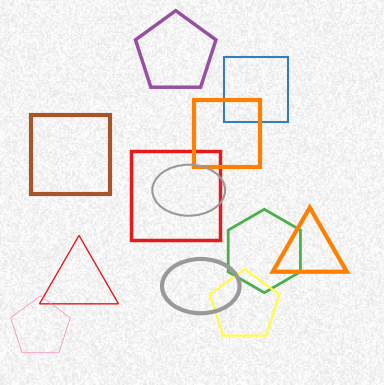[{"shape": "triangle", "thickness": 1, "radius": 0.59, "center": [0.205, 0.27]}, {"shape": "square", "thickness": 2.5, "radius": 0.58, "center": [0.456, 0.492]}, {"shape": "square", "thickness": 1.5, "radius": 0.42, "center": [0.666, 0.767]}, {"shape": "hexagon", "thickness": 2, "radius": 0.54, "center": [0.687, 0.348]}, {"shape": "pentagon", "thickness": 2.5, "radius": 0.55, "center": [0.456, 0.862]}, {"shape": "triangle", "thickness": 3, "radius": 0.56, "center": [0.805, 0.35]}, {"shape": "square", "thickness": 3, "radius": 0.43, "center": [0.59, 0.653]}, {"shape": "pentagon", "thickness": 1.5, "radius": 0.48, "center": [0.635, 0.205]}, {"shape": "square", "thickness": 3, "radius": 0.51, "center": [0.183, 0.599]}, {"shape": "pentagon", "thickness": 0.5, "radius": 0.41, "center": [0.105, 0.15]}, {"shape": "oval", "thickness": 3, "radius": 0.5, "center": [0.522, 0.257]}, {"shape": "oval", "thickness": 1.5, "radius": 0.47, "center": [0.49, 0.506]}]